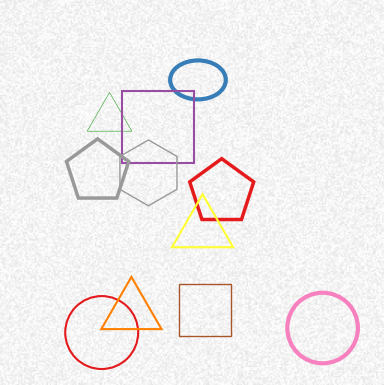[{"shape": "pentagon", "thickness": 2.5, "radius": 0.44, "center": [0.576, 0.5]}, {"shape": "circle", "thickness": 1.5, "radius": 0.47, "center": [0.264, 0.136]}, {"shape": "oval", "thickness": 3, "radius": 0.36, "center": [0.514, 0.792]}, {"shape": "triangle", "thickness": 0.5, "radius": 0.34, "center": [0.285, 0.693]}, {"shape": "square", "thickness": 1.5, "radius": 0.47, "center": [0.41, 0.67]}, {"shape": "triangle", "thickness": 1.5, "radius": 0.45, "center": [0.341, 0.19]}, {"shape": "triangle", "thickness": 1.5, "radius": 0.46, "center": [0.526, 0.404]}, {"shape": "square", "thickness": 1, "radius": 0.34, "center": [0.533, 0.194]}, {"shape": "circle", "thickness": 3, "radius": 0.46, "center": [0.838, 0.148]}, {"shape": "pentagon", "thickness": 2.5, "radius": 0.42, "center": [0.253, 0.554]}, {"shape": "hexagon", "thickness": 1, "radius": 0.43, "center": [0.386, 0.551]}]